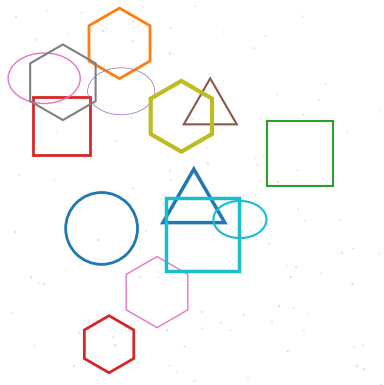[{"shape": "triangle", "thickness": 2.5, "radius": 0.46, "center": [0.503, 0.468]}, {"shape": "circle", "thickness": 2, "radius": 0.47, "center": [0.264, 0.407]}, {"shape": "hexagon", "thickness": 2, "radius": 0.46, "center": [0.31, 0.887]}, {"shape": "square", "thickness": 1.5, "radius": 0.42, "center": [0.78, 0.601]}, {"shape": "square", "thickness": 2, "radius": 0.37, "center": [0.159, 0.672]}, {"shape": "hexagon", "thickness": 2, "radius": 0.37, "center": [0.283, 0.106]}, {"shape": "oval", "thickness": 0.5, "radius": 0.44, "center": [0.315, 0.763]}, {"shape": "triangle", "thickness": 1.5, "radius": 0.4, "center": [0.546, 0.717]}, {"shape": "hexagon", "thickness": 1, "radius": 0.46, "center": [0.408, 0.241]}, {"shape": "oval", "thickness": 1, "radius": 0.47, "center": [0.115, 0.797]}, {"shape": "hexagon", "thickness": 1.5, "radius": 0.49, "center": [0.163, 0.786]}, {"shape": "hexagon", "thickness": 3, "radius": 0.46, "center": [0.471, 0.698]}, {"shape": "square", "thickness": 2.5, "radius": 0.47, "center": [0.525, 0.392]}, {"shape": "oval", "thickness": 1.5, "radius": 0.34, "center": [0.623, 0.43]}]